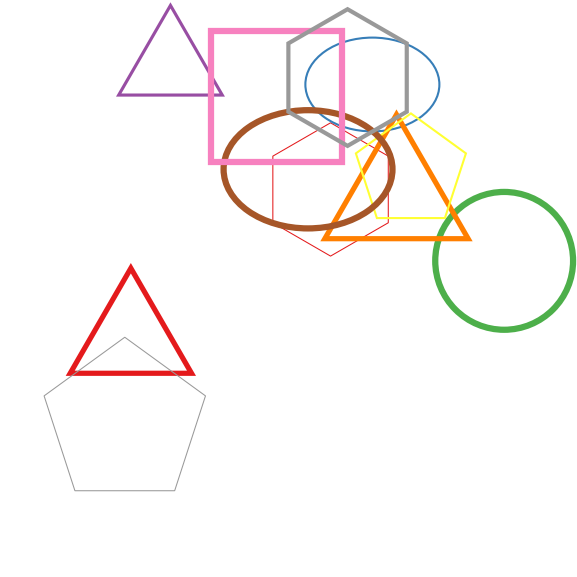[{"shape": "hexagon", "thickness": 0.5, "radius": 0.58, "center": [0.572, 0.671]}, {"shape": "triangle", "thickness": 2.5, "radius": 0.61, "center": [0.227, 0.413]}, {"shape": "oval", "thickness": 1, "radius": 0.58, "center": [0.645, 0.853]}, {"shape": "circle", "thickness": 3, "radius": 0.6, "center": [0.873, 0.547]}, {"shape": "triangle", "thickness": 1.5, "radius": 0.52, "center": [0.295, 0.886]}, {"shape": "triangle", "thickness": 2.5, "radius": 0.72, "center": [0.687, 0.657]}, {"shape": "pentagon", "thickness": 1, "radius": 0.5, "center": [0.712, 0.703]}, {"shape": "oval", "thickness": 3, "radius": 0.73, "center": [0.533, 0.706]}, {"shape": "square", "thickness": 3, "radius": 0.57, "center": [0.479, 0.832]}, {"shape": "pentagon", "thickness": 0.5, "radius": 0.73, "center": [0.216, 0.268]}, {"shape": "hexagon", "thickness": 2, "radius": 0.59, "center": [0.602, 0.865]}]